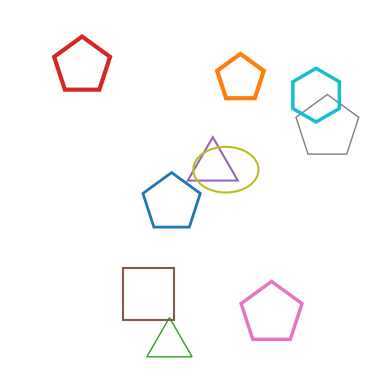[{"shape": "pentagon", "thickness": 2, "radius": 0.39, "center": [0.446, 0.473]}, {"shape": "pentagon", "thickness": 3, "radius": 0.32, "center": [0.625, 0.796]}, {"shape": "triangle", "thickness": 1, "radius": 0.34, "center": [0.44, 0.107]}, {"shape": "pentagon", "thickness": 3, "radius": 0.38, "center": [0.213, 0.829]}, {"shape": "triangle", "thickness": 1.5, "radius": 0.38, "center": [0.553, 0.569]}, {"shape": "square", "thickness": 1.5, "radius": 0.34, "center": [0.386, 0.237]}, {"shape": "pentagon", "thickness": 2.5, "radius": 0.42, "center": [0.705, 0.186]}, {"shape": "pentagon", "thickness": 1, "radius": 0.43, "center": [0.85, 0.669]}, {"shape": "oval", "thickness": 1.5, "radius": 0.42, "center": [0.587, 0.559]}, {"shape": "hexagon", "thickness": 2.5, "radius": 0.35, "center": [0.821, 0.753]}]